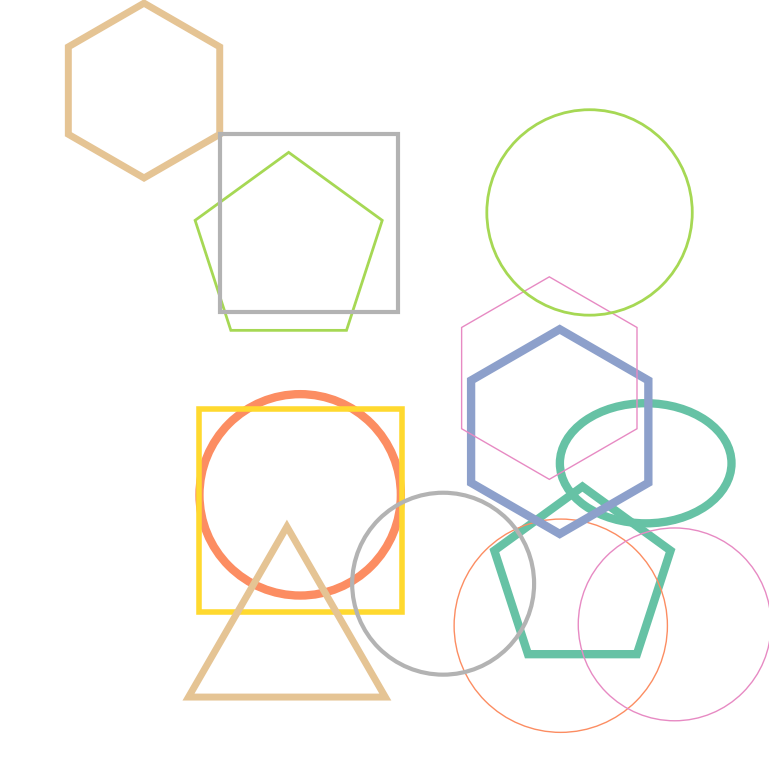[{"shape": "pentagon", "thickness": 3, "radius": 0.6, "center": [0.756, 0.248]}, {"shape": "oval", "thickness": 3, "radius": 0.56, "center": [0.839, 0.398]}, {"shape": "circle", "thickness": 3, "radius": 0.65, "center": [0.39, 0.357]}, {"shape": "circle", "thickness": 0.5, "radius": 0.69, "center": [0.728, 0.187]}, {"shape": "hexagon", "thickness": 3, "radius": 0.66, "center": [0.727, 0.439]}, {"shape": "hexagon", "thickness": 0.5, "radius": 0.66, "center": [0.713, 0.509]}, {"shape": "circle", "thickness": 0.5, "radius": 0.63, "center": [0.876, 0.189]}, {"shape": "circle", "thickness": 1, "radius": 0.67, "center": [0.766, 0.724]}, {"shape": "pentagon", "thickness": 1, "radius": 0.64, "center": [0.375, 0.674]}, {"shape": "square", "thickness": 2, "radius": 0.66, "center": [0.391, 0.337]}, {"shape": "hexagon", "thickness": 2.5, "radius": 0.57, "center": [0.187, 0.882]}, {"shape": "triangle", "thickness": 2.5, "radius": 0.74, "center": [0.373, 0.169]}, {"shape": "square", "thickness": 1.5, "radius": 0.58, "center": [0.401, 0.711]}, {"shape": "circle", "thickness": 1.5, "radius": 0.59, "center": [0.576, 0.242]}]